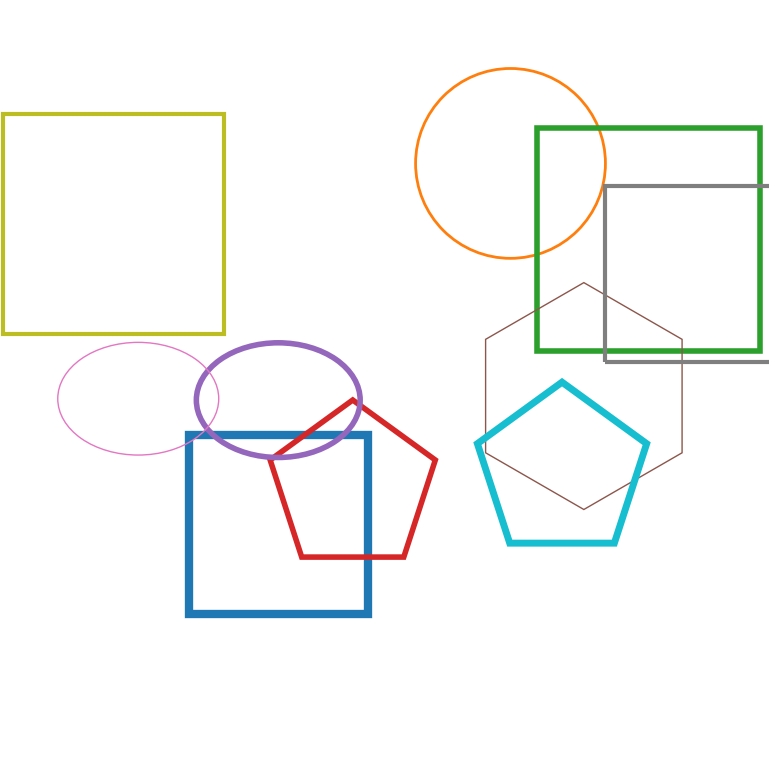[{"shape": "square", "thickness": 3, "radius": 0.58, "center": [0.362, 0.319]}, {"shape": "circle", "thickness": 1, "radius": 0.62, "center": [0.663, 0.788]}, {"shape": "square", "thickness": 2, "radius": 0.73, "center": [0.842, 0.689]}, {"shape": "pentagon", "thickness": 2, "radius": 0.56, "center": [0.458, 0.368]}, {"shape": "oval", "thickness": 2, "radius": 0.53, "center": [0.361, 0.48]}, {"shape": "hexagon", "thickness": 0.5, "radius": 0.74, "center": [0.758, 0.486]}, {"shape": "oval", "thickness": 0.5, "radius": 0.52, "center": [0.18, 0.482]}, {"shape": "square", "thickness": 1.5, "radius": 0.57, "center": [0.899, 0.644]}, {"shape": "square", "thickness": 1.5, "radius": 0.72, "center": [0.148, 0.709]}, {"shape": "pentagon", "thickness": 2.5, "radius": 0.58, "center": [0.73, 0.388]}]